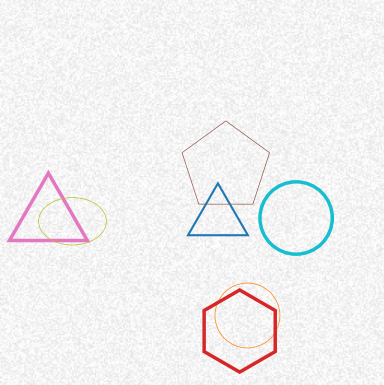[{"shape": "triangle", "thickness": 1.5, "radius": 0.45, "center": [0.566, 0.434]}, {"shape": "circle", "thickness": 0.5, "radius": 0.42, "center": [0.643, 0.181]}, {"shape": "hexagon", "thickness": 2.5, "radius": 0.53, "center": [0.623, 0.14]}, {"shape": "pentagon", "thickness": 0.5, "radius": 0.6, "center": [0.587, 0.566]}, {"shape": "triangle", "thickness": 2.5, "radius": 0.58, "center": [0.126, 0.434]}, {"shape": "oval", "thickness": 0.5, "radius": 0.44, "center": [0.188, 0.425]}, {"shape": "circle", "thickness": 2.5, "radius": 0.47, "center": [0.769, 0.434]}]